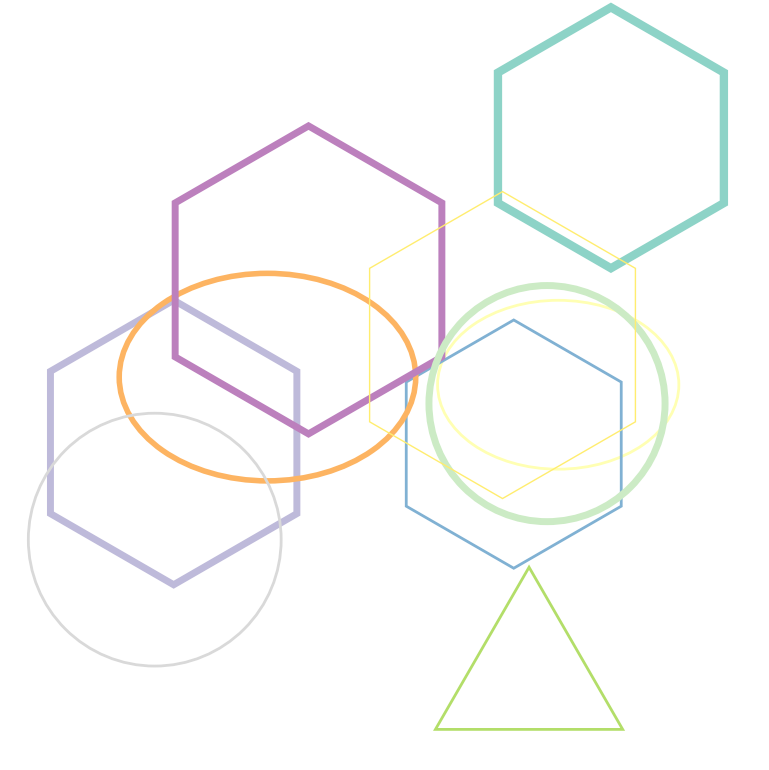[{"shape": "hexagon", "thickness": 3, "radius": 0.85, "center": [0.793, 0.821]}, {"shape": "oval", "thickness": 1, "radius": 0.78, "center": [0.725, 0.5]}, {"shape": "hexagon", "thickness": 2.5, "radius": 0.92, "center": [0.226, 0.425]}, {"shape": "hexagon", "thickness": 1, "radius": 0.81, "center": [0.667, 0.423]}, {"shape": "oval", "thickness": 2, "radius": 0.96, "center": [0.347, 0.51]}, {"shape": "triangle", "thickness": 1, "radius": 0.7, "center": [0.687, 0.123]}, {"shape": "circle", "thickness": 1, "radius": 0.82, "center": [0.201, 0.299]}, {"shape": "hexagon", "thickness": 2.5, "radius": 1.0, "center": [0.401, 0.636]}, {"shape": "circle", "thickness": 2.5, "radius": 0.77, "center": [0.71, 0.476]}, {"shape": "hexagon", "thickness": 0.5, "radius": 1.0, "center": [0.653, 0.552]}]